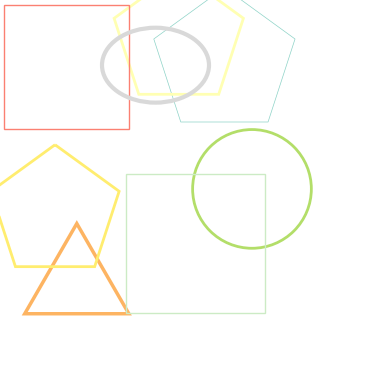[{"shape": "pentagon", "thickness": 0.5, "radius": 0.96, "center": [0.583, 0.839]}, {"shape": "pentagon", "thickness": 2, "radius": 0.88, "center": [0.464, 0.898]}, {"shape": "square", "thickness": 1, "radius": 0.81, "center": [0.173, 0.826]}, {"shape": "triangle", "thickness": 2.5, "radius": 0.78, "center": [0.199, 0.263]}, {"shape": "circle", "thickness": 2, "radius": 0.77, "center": [0.654, 0.509]}, {"shape": "oval", "thickness": 3, "radius": 0.69, "center": [0.404, 0.831]}, {"shape": "square", "thickness": 1, "radius": 0.9, "center": [0.507, 0.367]}, {"shape": "pentagon", "thickness": 2, "radius": 0.88, "center": [0.143, 0.449]}]